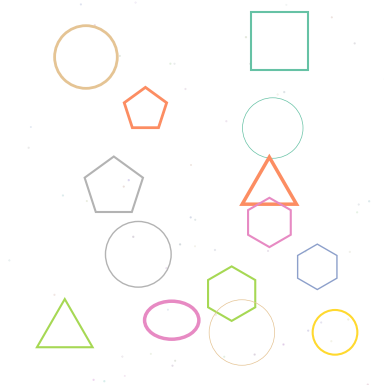[{"shape": "square", "thickness": 1.5, "radius": 0.37, "center": [0.726, 0.894]}, {"shape": "circle", "thickness": 0.5, "radius": 0.39, "center": [0.708, 0.667]}, {"shape": "triangle", "thickness": 2.5, "radius": 0.41, "center": [0.7, 0.51]}, {"shape": "pentagon", "thickness": 2, "radius": 0.29, "center": [0.378, 0.715]}, {"shape": "hexagon", "thickness": 1, "radius": 0.29, "center": [0.824, 0.307]}, {"shape": "hexagon", "thickness": 1.5, "radius": 0.32, "center": [0.7, 0.422]}, {"shape": "oval", "thickness": 2.5, "radius": 0.35, "center": [0.446, 0.168]}, {"shape": "triangle", "thickness": 1.5, "radius": 0.42, "center": [0.168, 0.14]}, {"shape": "hexagon", "thickness": 1.5, "radius": 0.35, "center": [0.602, 0.237]}, {"shape": "circle", "thickness": 1.5, "radius": 0.29, "center": [0.87, 0.137]}, {"shape": "circle", "thickness": 2, "radius": 0.41, "center": [0.223, 0.852]}, {"shape": "circle", "thickness": 0.5, "radius": 0.43, "center": [0.628, 0.136]}, {"shape": "circle", "thickness": 1, "radius": 0.43, "center": [0.359, 0.339]}, {"shape": "pentagon", "thickness": 1.5, "radius": 0.4, "center": [0.296, 0.514]}]